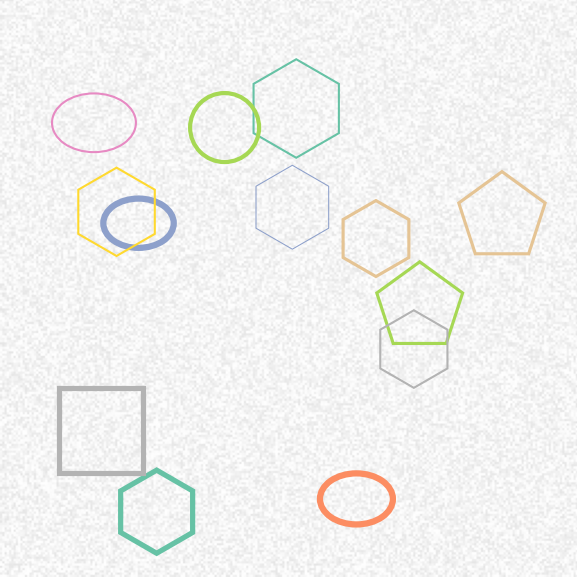[{"shape": "hexagon", "thickness": 2.5, "radius": 0.36, "center": [0.271, 0.113]}, {"shape": "hexagon", "thickness": 1, "radius": 0.43, "center": [0.513, 0.811]}, {"shape": "oval", "thickness": 3, "radius": 0.32, "center": [0.617, 0.135]}, {"shape": "hexagon", "thickness": 0.5, "radius": 0.36, "center": [0.506, 0.64]}, {"shape": "oval", "thickness": 3, "radius": 0.3, "center": [0.24, 0.613]}, {"shape": "oval", "thickness": 1, "radius": 0.36, "center": [0.163, 0.787]}, {"shape": "pentagon", "thickness": 1.5, "radius": 0.39, "center": [0.727, 0.468]}, {"shape": "circle", "thickness": 2, "radius": 0.3, "center": [0.389, 0.778]}, {"shape": "hexagon", "thickness": 1, "radius": 0.38, "center": [0.202, 0.632]}, {"shape": "pentagon", "thickness": 1.5, "radius": 0.39, "center": [0.869, 0.623]}, {"shape": "hexagon", "thickness": 1.5, "radius": 0.33, "center": [0.651, 0.586]}, {"shape": "hexagon", "thickness": 1, "radius": 0.34, "center": [0.717, 0.395]}, {"shape": "square", "thickness": 2.5, "radius": 0.37, "center": [0.175, 0.253]}]